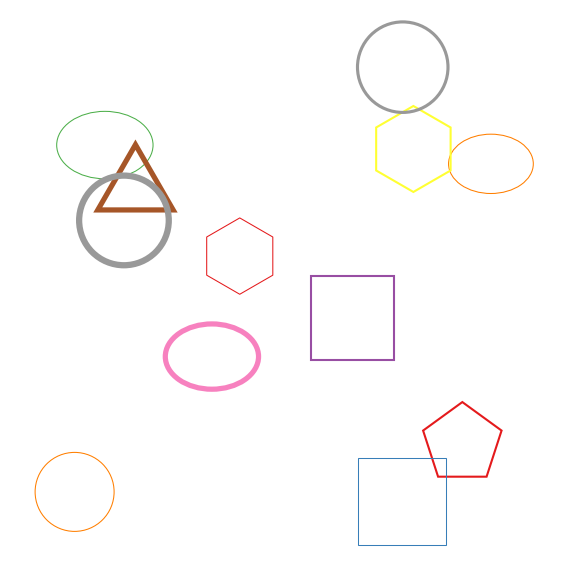[{"shape": "hexagon", "thickness": 0.5, "radius": 0.33, "center": [0.415, 0.556]}, {"shape": "pentagon", "thickness": 1, "radius": 0.36, "center": [0.801, 0.231]}, {"shape": "square", "thickness": 0.5, "radius": 0.38, "center": [0.696, 0.13]}, {"shape": "oval", "thickness": 0.5, "radius": 0.42, "center": [0.182, 0.748]}, {"shape": "square", "thickness": 1, "radius": 0.36, "center": [0.611, 0.449]}, {"shape": "oval", "thickness": 0.5, "radius": 0.37, "center": [0.85, 0.715]}, {"shape": "circle", "thickness": 0.5, "radius": 0.34, "center": [0.129, 0.147]}, {"shape": "hexagon", "thickness": 1, "radius": 0.37, "center": [0.716, 0.741]}, {"shape": "triangle", "thickness": 2.5, "radius": 0.38, "center": [0.235, 0.673]}, {"shape": "oval", "thickness": 2.5, "radius": 0.4, "center": [0.367, 0.382]}, {"shape": "circle", "thickness": 1.5, "radius": 0.39, "center": [0.697, 0.883]}, {"shape": "circle", "thickness": 3, "radius": 0.39, "center": [0.215, 0.617]}]